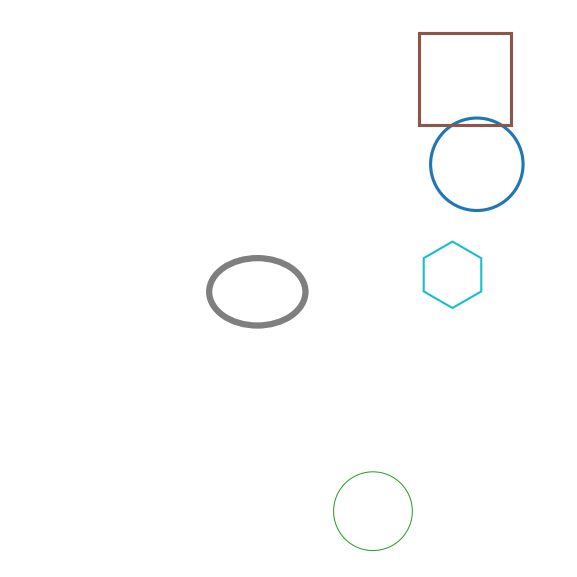[{"shape": "circle", "thickness": 1.5, "radius": 0.4, "center": [0.826, 0.715]}, {"shape": "circle", "thickness": 0.5, "radius": 0.34, "center": [0.646, 0.114]}, {"shape": "square", "thickness": 1.5, "radius": 0.4, "center": [0.805, 0.863]}, {"shape": "oval", "thickness": 3, "radius": 0.42, "center": [0.446, 0.494]}, {"shape": "hexagon", "thickness": 1, "radius": 0.29, "center": [0.784, 0.523]}]